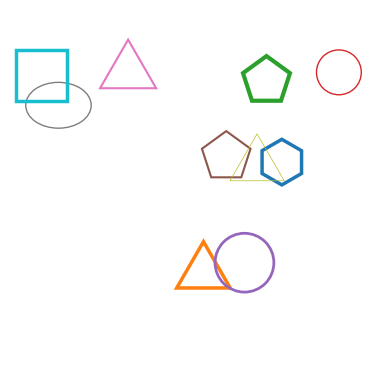[{"shape": "hexagon", "thickness": 2.5, "radius": 0.3, "center": [0.732, 0.579]}, {"shape": "triangle", "thickness": 2.5, "radius": 0.4, "center": [0.529, 0.292]}, {"shape": "pentagon", "thickness": 3, "radius": 0.32, "center": [0.692, 0.79]}, {"shape": "circle", "thickness": 1, "radius": 0.29, "center": [0.88, 0.812]}, {"shape": "circle", "thickness": 2, "radius": 0.38, "center": [0.635, 0.318]}, {"shape": "pentagon", "thickness": 1.5, "radius": 0.33, "center": [0.588, 0.593]}, {"shape": "triangle", "thickness": 1.5, "radius": 0.42, "center": [0.333, 0.813]}, {"shape": "oval", "thickness": 1, "radius": 0.43, "center": [0.152, 0.727]}, {"shape": "triangle", "thickness": 0.5, "radius": 0.41, "center": [0.668, 0.571]}, {"shape": "square", "thickness": 2.5, "radius": 0.33, "center": [0.107, 0.805]}]